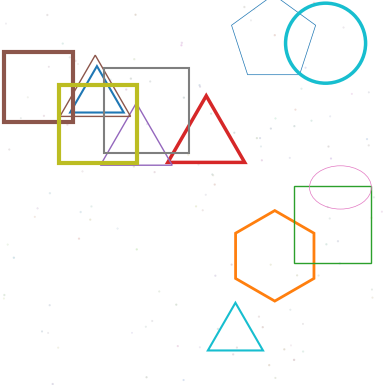[{"shape": "pentagon", "thickness": 0.5, "radius": 0.57, "center": [0.711, 0.899]}, {"shape": "triangle", "thickness": 1.5, "radius": 0.4, "center": [0.252, 0.748]}, {"shape": "hexagon", "thickness": 2, "radius": 0.59, "center": [0.714, 0.336]}, {"shape": "square", "thickness": 1, "radius": 0.5, "center": [0.864, 0.417]}, {"shape": "triangle", "thickness": 2.5, "radius": 0.58, "center": [0.536, 0.636]}, {"shape": "triangle", "thickness": 1, "radius": 0.54, "center": [0.354, 0.625]}, {"shape": "triangle", "thickness": 1, "radius": 0.53, "center": [0.247, 0.751]}, {"shape": "square", "thickness": 3, "radius": 0.45, "center": [0.1, 0.774]}, {"shape": "oval", "thickness": 0.5, "radius": 0.4, "center": [0.884, 0.513]}, {"shape": "square", "thickness": 1.5, "radius": 0.55, "center": [0.381, 0.713]}, {"shape": "square", "thickness": 3, "radius": 0.5, "center": [0.254, 0.677]}, {"shape": "triangle", "thickness": 1.5, "radius": 0.41, "center": [0.612, 0.131]}, {"shape": "circle", "thickness": 2.5, "radius": 0.52, "center": [0.846, 0.888]}]